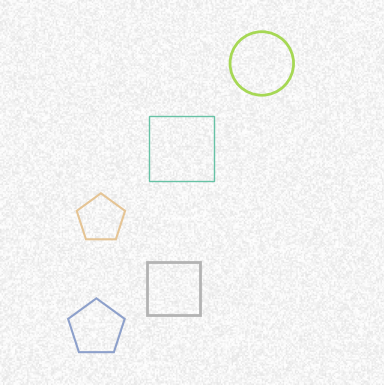[{"shape": "square", "thickness": 1, "radius": 0.42, "center": [0.472, 0.615]}, {"shape": "pentagon", "thickness": 1.5, "radius": 0.39, "center": [0.25, 0.148]}, {"shape": "circle", "thickness": 2, "radius": 0.41, "center": [0.68, 0.835]}, {"shape": "pentagon", "thickness": 1.5, "radius": 0.33, "center": [0.262, 0.432]}, {"shape": "square", "thickness": 2, "radius": 0.34, "center": [0.451, 0.251]}]